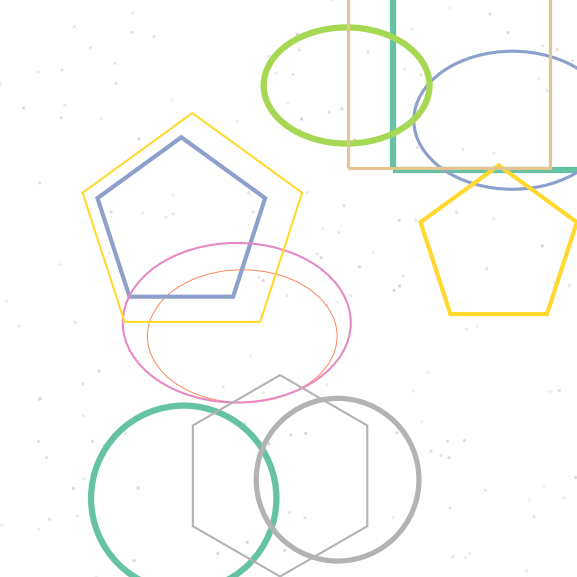[{"shape": "square", "thickness": 3, "radius": 0.88, "center": [0.856, 0.881]}, {"shape": "circle", "thickness": 3, "radius": 0.8, "center": [0.318, 0.136]}, {"shape": "oval", "thickness": 0.5, "radius": 0.82, "center": [0.42, 0.417]}, {"shape": "oval", "thickness": 1.5, "radius": 0.85, "center": [0.887, 0.791]}, {"shape": "pentagon", "thickness": 2, "radius": 0.76, "center": [0.314, 0.609]}, {"shape": "oval", "thickness": 1, "radius": 0.99, "center": [0.41, 0.44]}, {"shape": "oval", "thickness": 3, "radius": 0.72, "center": [0.6, 0.851]}, {"shape": "pentagon", "thickness": 2, "radius": 0.71, "center": [0.864, 0.57]}, {"shape": "pentagon", "thickness": 1, "radius": 1.0, "center": [0.333, 0.604]}, {"shape": "square", "thickness": 1.5, "radius": 0.88, "center": [0.778, 0.883]}, {"shape": "circle", "thickness": 2.5, "radius": 0.7, "center": [0.585, 0.169]}, {"shape": "hexagon", "thickness": 1, "radius": 0.87, "center": [0.485, 0.175]}]